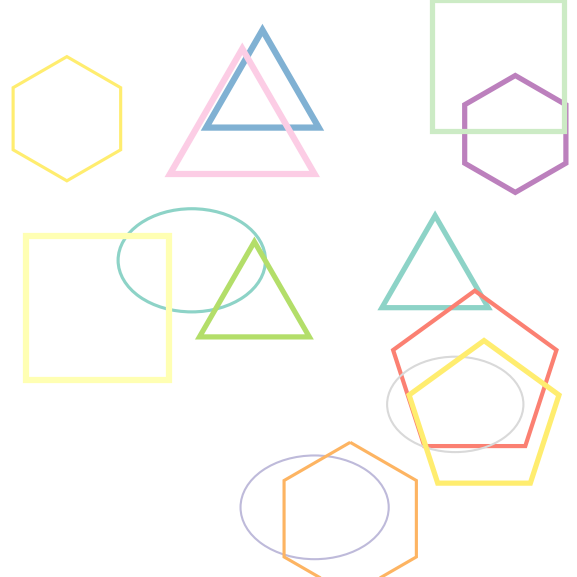[{"shape": "triangle", "thickness": 2.5, "radius": 0.53, "center": [0.753, 0.52]}, {"shape": "oval", "thickness": 1.5, "radius": 0.64, "center": [0.332, 0.548]}, {"shape": "square", "thickness": 3, "radius": 0.62, "center": [0.169, 0.466]}, {"shape": "oval", "thickness": 1, "radius": 0.64, "center": [0.545, 0.121]}, {"shape": "pentagon", "thickness": 2, "radius": 0.74, "center": [0.822, 0.347]}, {"shape": "triangle", "thickness": 3, "radius": 0.56, "center": [0.454, 0.835]}, {"shape": "hexagon", "thickness": 1.5, "radius": 0.66, "center": [0.606, 0.101]}, {"shape": "triangle", "thickness": 2.5, "radius": 0.55, "center": [0.441, 0.471]}, {"shape": "triangle", "thickness": 3, "radius": 0.72, "center": [0.42, 0.77]}, {"shape": "oval", "thickness": 1, "radius": 0.59, "center": [0.788, 0.299]}, {"shape": "hexagon", "thickness": 2.5, "radius": 0.51, "center": [0.892, 0.767]}, {"shape": "square", "thickness": 2.5, "radius": 0.57, "center": [0.863, 0.886]}, {"shape": "pentagon", "thickness": 2.5, "radius": 0.68, "center": [0.838, 0.273]}, {"shape": "hexagon", "thickness": 1.5, "radius": 0.54, "center": [0.116, 0.794]}]